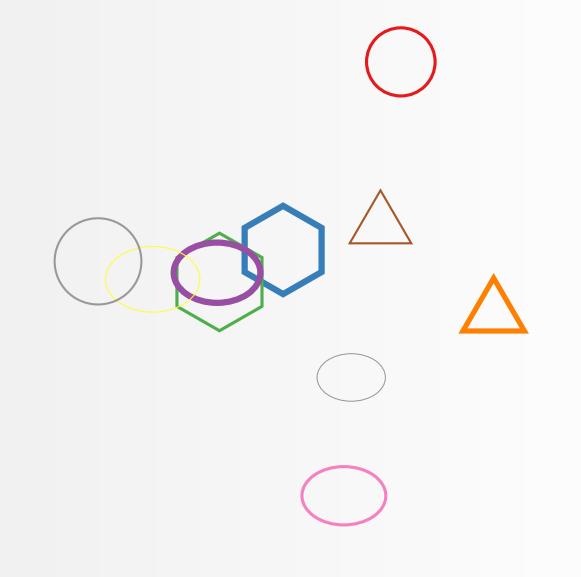[{"shape": "circle", "thickness": 1.5, "radius": 0.29, "center": [0.69, 0.892]}, {"shape": "hexagon", "thickness": 3, "radius": 0.38, "center": [0.487, 0.566]}, {"shape": "hexagon", "thickness": 1.5, "radius": 0.42, "center": [0.378, 0.511]}, {"shape": "oval", "thickness": 3, "radius": 0.37, "center": [0.373, 0.527]}, {"shape": "triangle", "thickness": 2.5, "radius": 0.31, "center": [0.849, 0.457]}, {"shape": "oval", "thickness": 0.5, "radius": 0.41, "center": [0.263, 0.515]}, {"shape": "triangle", "thickness": 1, "radius": 0.31, "center": [0.655, 0.608]}, {"shape": "oval", "thickness": 1.5, "radius": 0.36, "center": [0.592, 0.141]}, {"shape": "circle", "thickness": 1, "radius": 0.37, "center": [0.169, 0.547]}, {"shape": "oval", "thickness": 0.5, "radius": 0.29, "center": [0.604, 0.346]}]